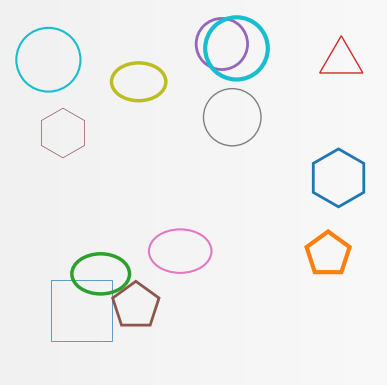[{"shape": "square", "thickness": 0.5, "radius": 0.4, "center": [0.21, 0.193]}, {"shape": "hexagon", "thickness": 2, "radius": 0.38, "center": [0.874, 0.538]}, {"shape": "pentagon", "thickness": 3, "radius": 0.29, "center": [0.847, 0.34]}, {"shape": "oval", "thickness": 2.5, "radius": 0.37, "center": [0.26, 0.289]}, {"shape": "triangle", "thickness": 1, "radius": 0.32, "center": [0.881, 0.843]}, {"shape": "circle", "thickness": 2, "radius": 0.33, "center": [0.573, 0.886]}, {"shape": "hexagon", "thickness": 0.5, "radius": 0.32, "center": [0.162, 0.655]}, {"shape": "pentagon", "thickness": 2, "radius": 0.31, "center": [0.351, 0.206]}, {"shape": "oval", "thickness": 1.5, "radius": 0.4, "center": [0.465, 0.348]}, {"shape": "circle", "thickness": 1, "radius": 0.37, "center": [0.599, 0.696]}, {"shape": "oval", "thickness": 2.5, "radius": 0.35, "center": [0.358, 0.788]}, {"shape": "circle", "thickness": 1.5, "radius": 0.41, "center": [0.125, 0.845]}, {"shape": "circle", "thickness": 3, "radius": 0.4, "center": [0.61, 0.874]}]